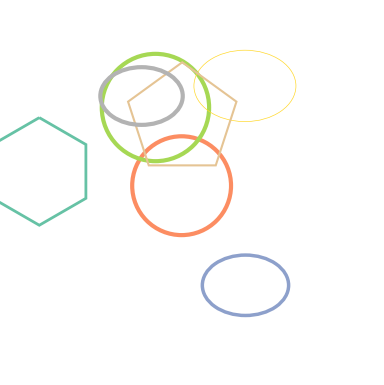[{"shape": "hexagon", "thickness": 2, "radius": 0.7, "center": [0.102, 0.555]}, {"shape": "circle", "thickness": 3, "radius": 0.64, "center": [0.472, 0.518]}, {"shape": "oval", "thickness": 2.5, "radius": 0.56, "center": [0.638, 0.259]}, {"shape": "circle", "thickness": 3, "radius": 0.7, "center": [0.404, 0.721]}, {"shape": "oval", "thickness": 0.5, "radius": 0.66, "center": [0.636, 0.777]}, {"shape": "pentagon", "thickness": 1.5, "radius": 0.74, "center": [0.473, 0.69]}, {"shape": "oval", "thickness": 3, "radius": 0.54, "center": [0.368, 0.751]}]